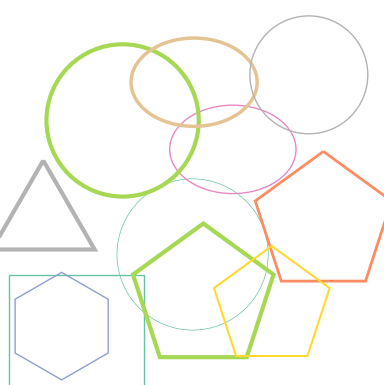[{"shape": "square", "thickness": 1, "radius": 0.88, "center": [0.199, 0.109]}, {"shape": "circle", "thickness": 0.5, "radius": 0.98, "center": [0.5, 0.339]}, {"shape": "pentagon", "thickness": 2, "radius": 0.93, "center": [0.84, 0.42]}, {"shape": "hexagon", "thickness": 1, "radius": 0.7, "center": [0.16, 0.153]}, {"shape": "oval", "thickness": 1, "radius": 0.82, "center": [0.605, 0.612]}, {"shape": "pentagon", "thickness": 3, "radius": 0.96, "center": [0.528, 0.228]}, {"shape": "circle", "thickness": 3, "radius": 0.99, "center": [0.318, 0.687]}, {"shape": "pentagon", "thickness": 1.5, "radius": 0.79, "center": [0.706, 0.203]}, {"shape": "oval", "thickness": 2.5, "radius": 0.82, "center": [0.504, 0.786]}, {"shape": "triangle", "thickness": 3, "radius": 0.77, "center": [0.112, 0.429]}, {"shape": "circle", "thickness": 1, "radius": 0.77, "center": [0.802, 0.806]}]